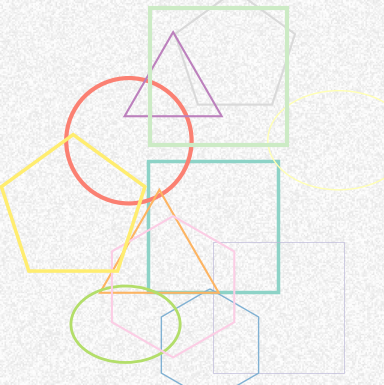[{"shape": "square", "thickness": 2.5, "radius": 0.85, "center": [0.554, 0.412]}, {"shape": "oval", "thickness": 1, "radius": 0.92, "center": [0.88, 0.636]}, {"shape": "square", "thickness": 0.5, "radius": 0.85, "center": [0.723, 0.201]}, {"shape": "circle", "thickness": 3, "radius": 0.81, "center": [0.335, 0.634]}, {"shape": "hexagon", "thickness": 1, "radius": 0.73, "center": [0.545, 0.104]}, {"shape": "triangle", "thickness": 1.5, "radius": 0.89, "center": [0.414, 0.329]}, {"shape": "oval", "thickness": 2, "radius": 0.71, "center": [0.326, 0.158]}, {"shape": "hexagon", "thickness": 1.5, "radius": 0.92, "center": [0.45, 0.255]}, {"shape": "pentagon", "thickness": 1.5, "radius": 0.82, "center": [0.61, 0.861]}, {"shape": "triangle", "thickness": 1.5, "radius": 0.73, "center": [0.45, 0.771]}, {"shape": "square", "thickness": 3, "radius": 0.89, "center": [0.568, 0.801]}, {"shape": "pentagon", "thickness": 2.5, "radius": 0.98, "center": [0.19, 0.454]}]